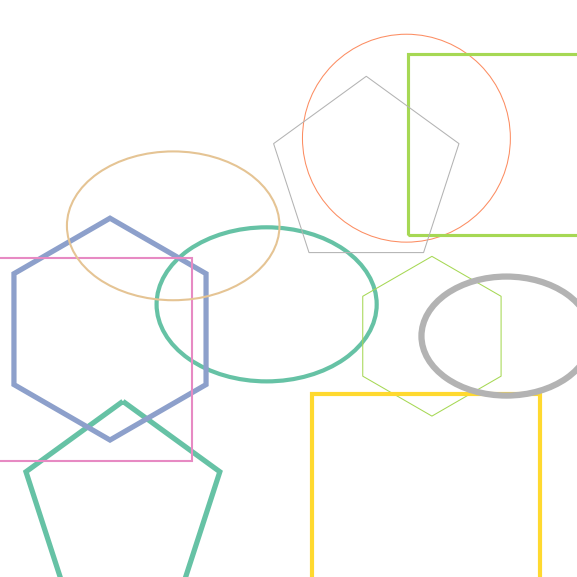[{"shape": "pentagon", "thickness": 2.5, "radius": 0.88, "center": [0.213, 0.128]}, {"shape": "oval", "thickness": 2, "radius": 0.95, "center": [0.462, 0.472]}, {"shape": "circle", "thickness": 0.5, "radius": 0.9, "center": [0.704, 0.76]}, {"shape": "hexagon", "thickness": 2.5, "radius": 0.96, "center": [0.19, 0.429]}, {"shape": "square", "thickness": 1, "radius": 0.88, "center": [0.157, 0.377]}, {"shape": "hexagon", "thickness": 0.5, "radius": 0.69, "center": [0.748, 0.417]}, {"shape": "square", "thickness": 1.5, "radius": 0.79, "center": [0.864, 0.749]}, {"shape": "square", "thickness": 2, "radius": 0.99, "center": [0.738, 0.12]}, {"shape": "oval", "thickness": 1, "radius": 0.92, "center": [0.3, 0.608]}, {"shape": "oval", "thickness": 3, "radius": 0.74, "center": [0.877, 0.417]}, {"shape": "pentagon", "thickness": 0.5, "radius": 0.84, "center": [0.634, 0.698]}]